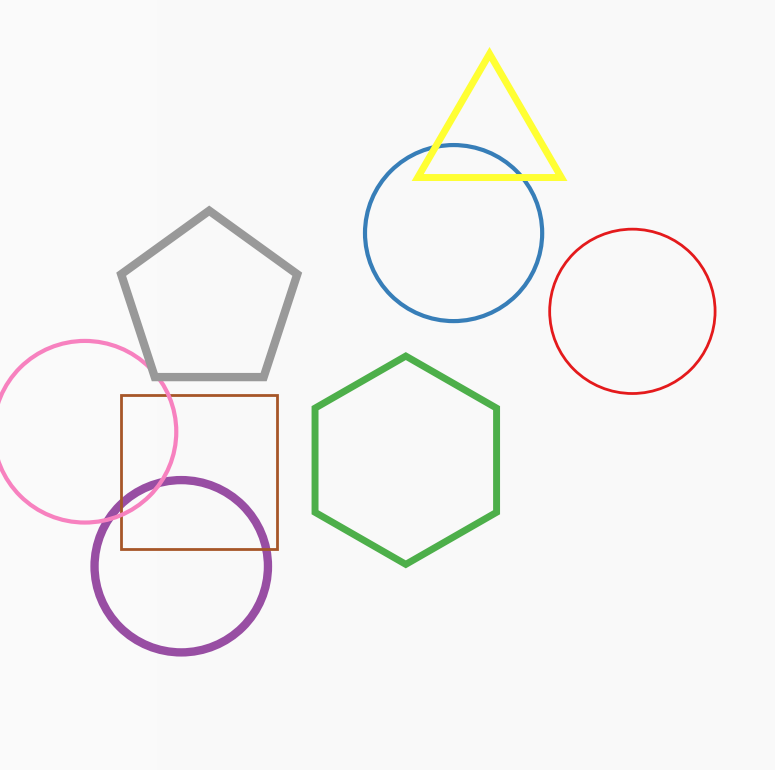[{"shape": "circle", "thickness": 1, "radius": 0.53, "center": [0.816, 0.596]}, {"shape": "circle", "thickness": 1.5, "radius": 0.57, "center": [0.585, 0.697]}, {"shape": "hexagon", "thickness": 2.5, "radius": 0.68, "center": [0.524, 0.402]}, {"shape": "circle", "thickness": 3, "radius": 0.56, "center": [0.234, 0.265]}, {"shape": "triangle", "thickness": 2.5, "radius": 0.54, "center": [0.632, 0.823]}, {"shape": "square", "thickness": 1, "radius": 0.5, "center": [0.257, 0.387]}, {"shape": "circle", "thickness": 1.5, "radius": 0.59, "center": [0.11, 0.439]}, {"shape": "pentagon", "thickness": 3, "radius": 0.6, "center": [0.27, 0.607]}]